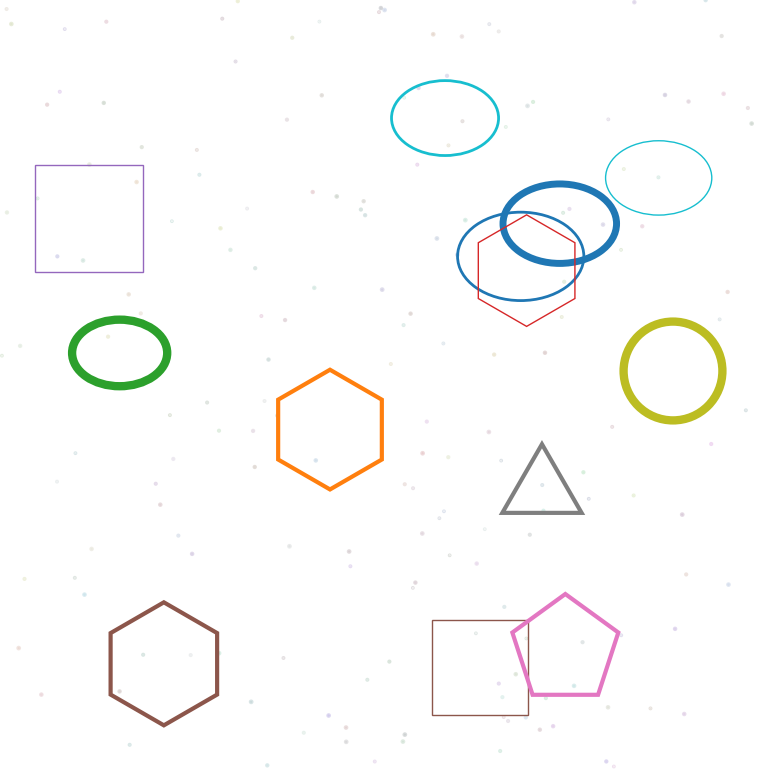[{"shape": "oval", "thickness": 2.5, "radius": 0.37, "center": [0.727, 0.71]}, {"shape": "oval", "thickness": 1, "radius": 0.41, "center": [0.676, 0.667]}, {"shape": "hexagon", "thickness": 1.5, "radius": 0.39, "center": [0.429, 0.442]}, {"shape": "oval", "thickness": 3, "radius": 0.31, "center": [0.155, 0.542]}, {"shape": "hexagon", "thickness": 0.5, "radius": 0.36, "center": [0.684, 0.649]}, {"shape": "square", "thickness": 0.5, "radius": 0.35, "center": [0.116, 0.716]}, {"shape": "hexagon", "thickness": 1.5, "radius": 0.4, "center": [0.213, 0.138]}, {"shape": "square", "thickness": 0.5, "radius": 0.31, "center": [0.623, 0.133]}, {"shape": "pentagon", "thickness": 1.5, "radius": 0.36, "center": [0.734, 0.156]}, {"shape": "triangle", "thickness": 1.5, "radius": 0.3, "center": [0.704, 0.364]}, {"shape": "circle", "thickness": 3, "radius": 0.32, "center": [0.874, 0.518]}, {"shape": "oval", "thickness": 0.5, "radius": 0.34, "center": [0.855, 0.769]}, {"shape": "oval", "thickness": 1, "radius": 0.35, "center": [0.578, 0.847]}]